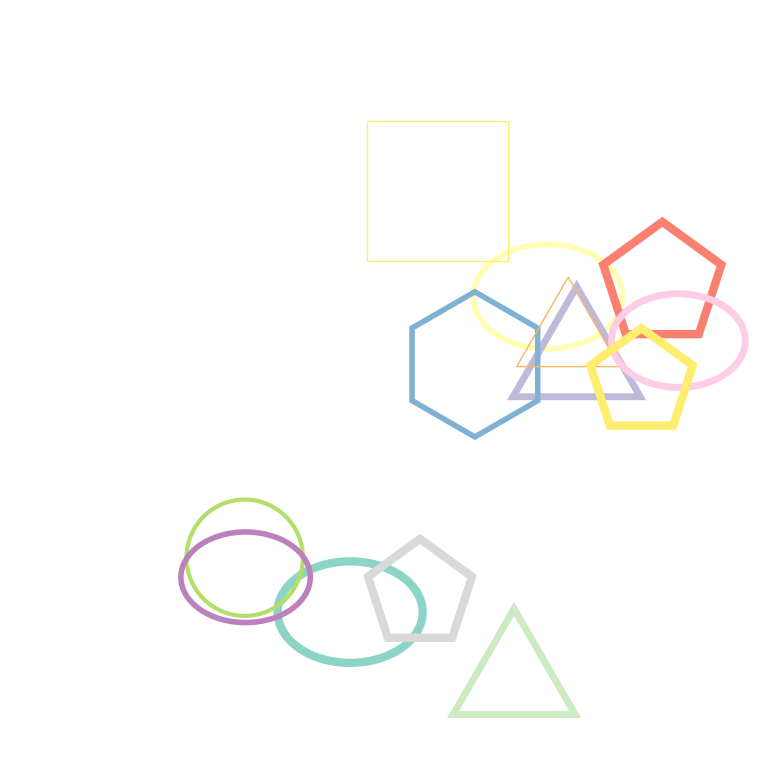[{"shape": "oval", "thickness": 3, "radius": 0.47, "center": [0.455, 0.205]}, {"shape": "oval", "thickness": 2, "radius": 0.49, "center": [0.711, 0.615]}, {"shape": "triangle", "thickness": 2.5, "radius": 0.48, "center": [0.749, 0.532]}, {"shape": "pentagon", "thickness": 3, "radius": 0.4, "center": [0.86, 0.631]}, {"shape": "hexagon", "thickness": 2, "radius": 0.47, "center": [0.617, 0.527]}, {"shape": "triangle", "thickness": 0.5, "radius": 0.39, "center": [0.738, 0.563]}, {"shape": "circle", "thickness": 1.5, "radius": 0.38, "center": [0.318, 0.276]}, {"shape": "oval", "thickness": 2.5, "radius": 0.43, "center": [0.881, 0.558]}, {"shape": "pentagon", "thickness": 3, "radius": 0.35, "center": [0.545, 0.229]}, {"shape": "oval", "thickness": 2, "radius": 0.42, "center": [0.319, 0.25]}, {"shape": "triangle", "thickness": 2.5, "radius": 0.46, "center": [0.668, 0.118]}, {"shape": "square", "thickness": 0.5, "radius": 0.46, "center": [0.568, 0.752]}, {"shape": "pentagon", "thickness": 3, "radius": 0.35, "center": [0.833, 0.504]}]